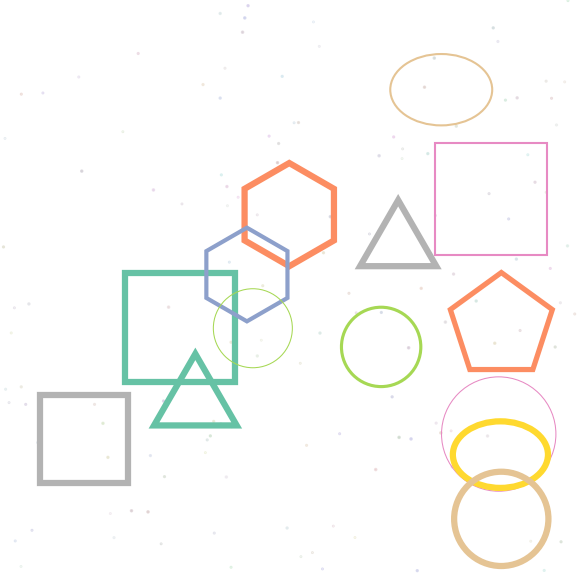[{"shape": "square", "thickness": 3, "radius": 0.47, "center": [0.312, 0.432]}, {"shape": "triangle", "thickness": 3, "radius": 0.41, "center": [0.338, 0.304]}, {"shape": "hexagon", "thickness": 3, "radius": 0.45, "center": [0.501, 0.627]}, {"shape": "pentagon", "thickness": 2.5, "radius": 0.46, "center": [0.868, 0.434]}, {"shape": "hexagon", "thickness": 2, "radius": 0.41, "center": [0.428, 0.524]}, {"shape": "square", "thickness": 1, "radius": 0.48, "center": [0.85, 0.655]}, {"shape": "circle", "thickness": 0.5, "radius": 0.5, "center": [0.864, 0.248]}, {"shape": "circle", "thickness": 0.5, "radius": 0.34, "center": [0.438, 0.431]}, {"shape": "circle", "thickness": 1.5, "radius": 0.34, "center": [0.66, 0.398]}, {"shape": "oval", "thickness": 3, "radius": 0.41, "center": [0.867, 0.212]}, {"shape": "oval", "thickness": 1, "radius": 0.44, "center": [0.764, 0.844]}, {"shape": "circle", "thickness": 3, "radius": 0.41, "center": [0.868, 0.101]}, {"shape": "square", "thickness": 3, "radius": 0.38, "center": [0.146, 0.239]}, {"shape": "triangle", "thickness": 3, "radius": 0.38, "center": [0.689, 0.576]}]